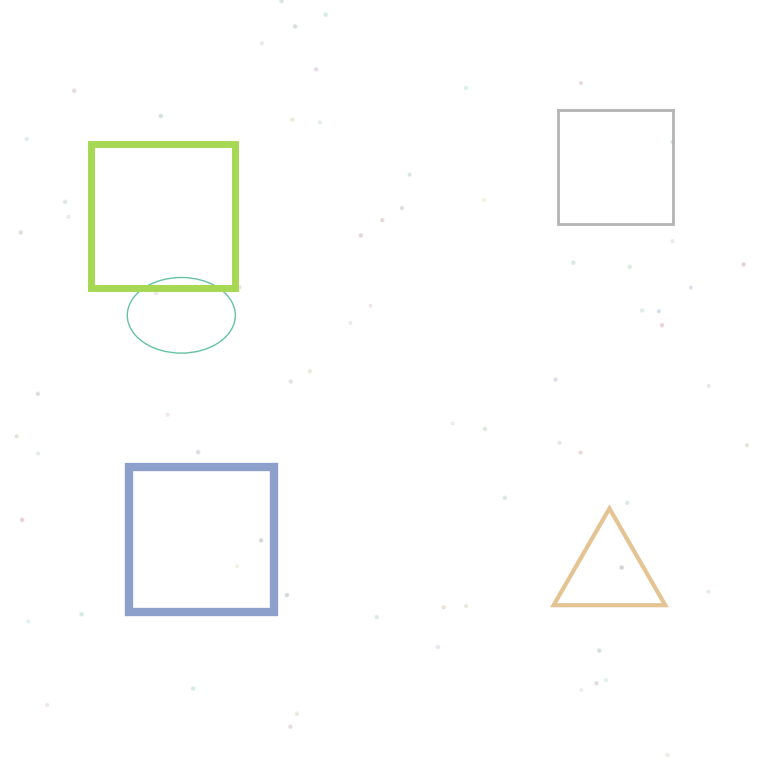[{"shape": "oval", "thickness": 0.5, "radius": 0.35, "center": [0.235, 0.591]}, {"shape": "square", "thickness": 3, "radius": 0.47, "center": [0.261, 0.299]}, {"shape": "square", "thickness": 2.5, "radius": 0.47, "center": [0.211, 0.719]}, {"shape": "triangle", "thickness": 1.5, "radius": 0.42, "center": [0.791, 0.256]}, {"shape": "square", "thickness": 1, "radius": 0.37, "center": [0.8, 0.783]}]